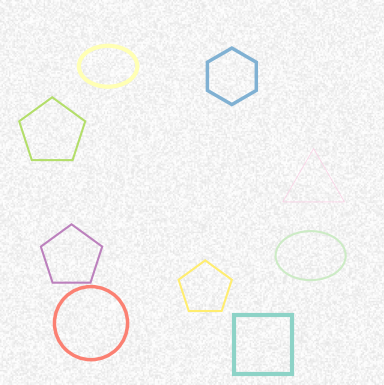[{"shape": "square", "thickness": 3, "radius": 0.38, "center": [0.684, 0.105]}, {"shape": "oval", "thickness": 3, "radius": 0.38, "center": [0.281, 0.828]}, {"shape": "circle", "thickness": 2.5, "radius": 0.47, "center": [0.236, 0.161]}, {"shape": "hexagon", "thickness": 2.5, "radius": 0.37, "center": [0.602, 0.802]}, {"shape": "pentagon", "thickness": 1.5, "radius": 0.45, "center": [0.136, 0.657]}, {"shape": "triangle", "thickness": 0.5, "radius": 0.46, "center": [0.815, 0.522]}, {"shape": "pentagon", "thickness": 1.5, "radius": 0.42, "center": [0.186, 0.334]}, {"shape": "oval", "thickness": 1.5, "radius": 0.46, "center": [0.807, 0.336]}, {"shape": "pentagon", "thickness": 1.5, "radius": 0.36, "center": [0.533, 0.251]}]